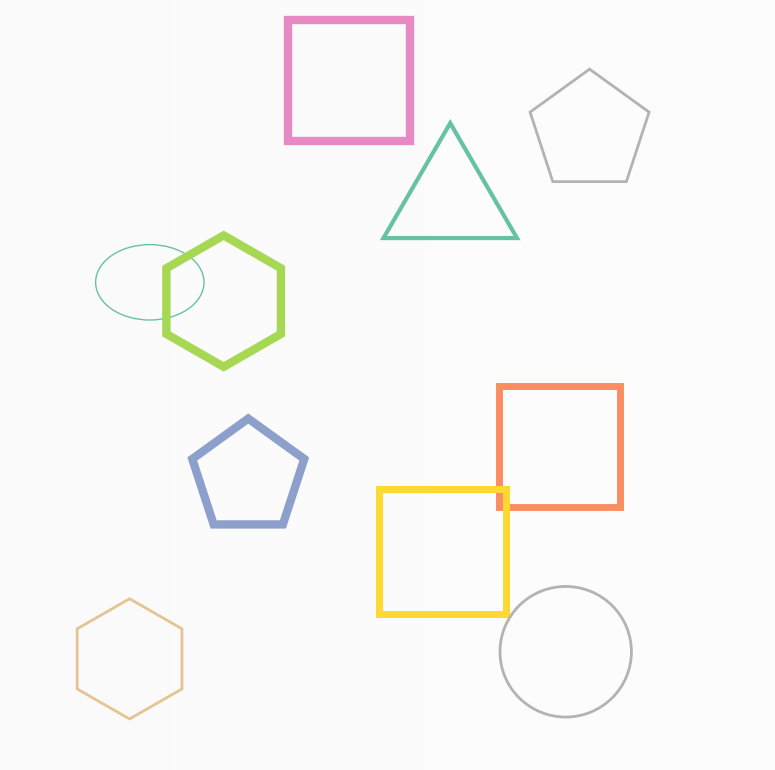[{"shape": "oval", "thickness": 0.5, "radius": 0.35, "center": [0.193, 0.633]}, {"shape": "triangle", "thickness": 1.5, "radius": 0.5, "center": [0.581, 0.741]}, {"shape": "square", "thickness": 2.5, "radius": 0.39, "center": [0.722, 0.42]}, {"shape": "pentagon", "thickness": 3, "radius": 0.38, "center": [0.32, 0.38]}, {"shape": "square", "thickness": 3, "radius": 0.39, "center": [0.45, 0.895]}, {"shape": "hexagon", "thickness": 3, "radius": 0.43, "center": [0.289, 0.609]}, {"shape": "square", "thickness": 2.5, "radius": 0.41, "center": [0.571, 0.284]}, {"shape": "hexagon", "thickness": 1, "radius": 0.39, "center": [0.167, 0.144]}, {"shape": "pentagon", "thickness": 1, "radius": 0.4, "center": [0.761, 0.829]}, {"shape": "circle", "thickness": 1, "radius": 0.42, "center": [0.73, 0.154]}]